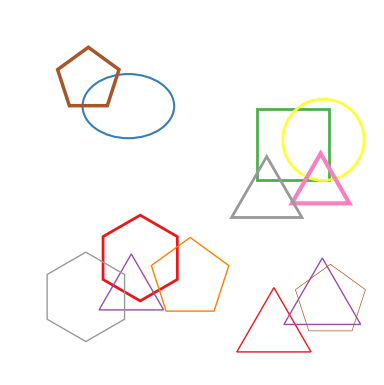[{"shape": "triangle", "thickness": 1, "radius": 0.56, "center": [0.711, 0.142]}, {"shape": "hexagon", "thickness": 2, "radius": 0.56, "center": [0.364, 0.33]}, {"shape": "oval", "thickness": 1.5, "radius": 0.59, "center": [0.333, 0.724]}, {"shape": "square", "thickness": 2, "radius": 0.46, "center": [0.761, 0.624]}, {"shape": "triangle", "thickness": 1, "radius": 0.48, "center": [0.341, 0.243]}, {"shape": "triangle", "thickness": 1, "radius": 0.58, "center": [0.837, 0.215]}, {"shape": "pentagon", "thickness": 1, "radius": 0.53, "center": [0.494, 0.278]}, {"shape": "circle", "thickness": 2, "radius": 0.53, "center": [0.84, 0.637]}, {"shape": "pentagon", "thickness": 0.5, "radius": 0.48, "center": [0.858, 0.218]}, {"shape": "pentagon", "thickness": 2.5, "radius": 0.42, "center": [0.229, 0.793]}, {"shape": "triangle", "thickness": 3, "radius": 0.43, "center": [0.833, 0.515]}, {"shape": "hexagon", "thickness": 1, "radius": 0.58, "center": [0.223, 0.229]}, {"shape": "triangle", "thickness": 2, "radius": 0.53, "center": [0.693, 0.488]}]